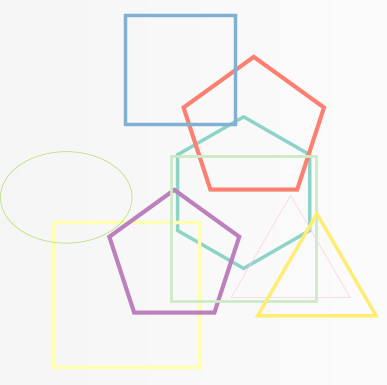[{"shape": "hexagon", "thickness": 2.5, "radius": 0.98, "center": [0.629, 0.5]}, {"shape": "square", "thickness": 2.5, "radius": 0.94, "center": [0.324, 0.235]}, {"shape": "pentagon", "thickness": 3, "radius": 0.95, "center": [0.655, 0.662]}, {"shape": "square", "thickness": 2.5, "radius": 0.71, "center": [0.464, 0.819]}, {"shape": "oval", "thickness": 0.5, "radius": 0.85, "center": [0.171, 0.487]}, {"shape": "triangle", "thickness": 0.5, "radius": 0.89, "center": [0.75, 0.316]}, {"shape": "pentagon", "thickness": 3, "radius": 0.88, "center": [0.45, 0.331]}, {"shape": "square", "thickness": 2, "radius": 0.94, "center": [0.629, 0.407]}, {"shape": "triangle", "thickness": 2.5, "radius": 0.88, "center": [0.818, 0.268]}]